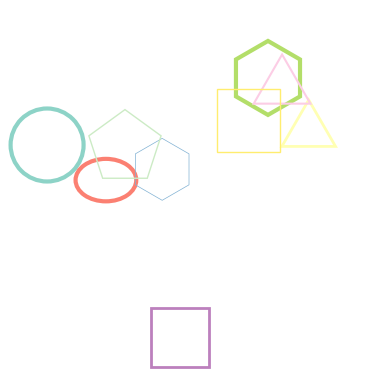[{"shape": "circle", "thickness": 3, "radius": 0.47, "center": [0.122, 0.623]}, {"shape": "triangle", "thickness": 2, "radius": 0.4, "center": [0.802, 0.66]}, {"shape": "oval", "thickness": 3, "radius": 0.39, "center": [0.275, 0.532]}, {"shape": "hexagon", "thickness": 0.5, "radius": 0.4, "center": [0.421, 0.56]}, {"shape": "hexagon", "thickness": 3, "radius": 0.48, "center": [0.696, 0.798]}, {"shape": "triangle", "thickness": 1.5, "radius": 0.43, "center": [0.733, 0.773]}, {"shape": "square", "thickness": 2, "radius": 0.38, "center": [0.467, 0.123]}, {"shape": "pentagon", "thickness": 1, "radius": 0.49, "center": [0.325, 0.617]}, {"shape": "square", "thickness": 1, "radius": 0.41, "center": [0.646, 0.687]}]